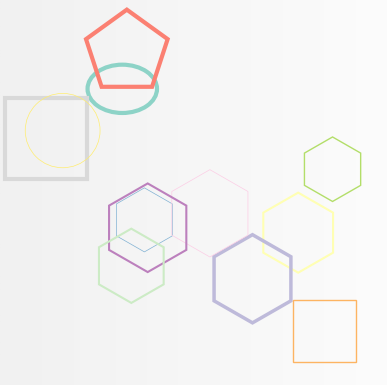[{"shape": "oval", "thickness": 3, "radius": 0.45, "center": [0.316, 0.769]}, {"shape": "hexagon", "thickness": 1.5, "radius": 0.52, "center": [0.77, 0.396]}, {"shape": "hexagon", "thickness": 2.5, "radius": 0.57, "center": [0.652, 0.276]}, {"shape": "pentagon", "thickness": 3, "radius": 0.55, "center": [0.327, 0.864]}, {"shape": "hexagon", "thickness": 0.5, "radius": 0.42, "center": [0.373, 0.429]}, {"shape": "square", "thickness": 1, "radius": 0.41, "center": [0.837, 0.14]}, {"shape": "hexagon", "thickness": 1, "radius": 0.42, "center": [0.858, 0.56]}, {"shape": "hexagon", "thickness": 0.5, "radius": 0.57, "center": [0.542, 0.446]}, {"shape": "square", "thickness": 3, "radius": 0.53, "center": [0.118, 0.641]}, {"shape": "hexagon", "thickness": 1.5, "radius": 0.58, "center": [0.381, 0.408]}, {"shape": "hexagon", "thickness": 1.5, "radius": 0.48, "center": [0.339, 0.31]}, {"shape": "circle", "thickness": 0.5, "radius": 0.48, "center": [0.162, 0.661]}]